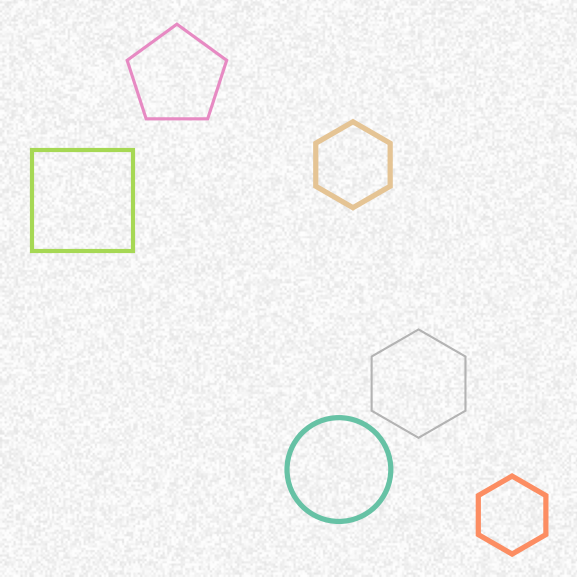[{"shape": "circle", "thickness": 2.5, "radius": 0.45, "center": [0.587, 0.186]}, {"shape": "hexagon", "thickness": 2.5, "radius": 0.34, "center": [0.887, 0.107]}, {"shape": "pentagon", "thickness": 1.5, "radius": 0.45, "center": [0.306, 0.867]}, {"shape": "square", "thickness": 2, "radius": 0.44, "center": [0.142, 0.652]}, {"shape": "hexagon", "thickness": 2.5, "radius": 0.37, "center": [0.611, 0.714]}, {"shape": "hexagon", "thickness": 1, "radius": 0.47, "center": [0.725, 0.335]}]